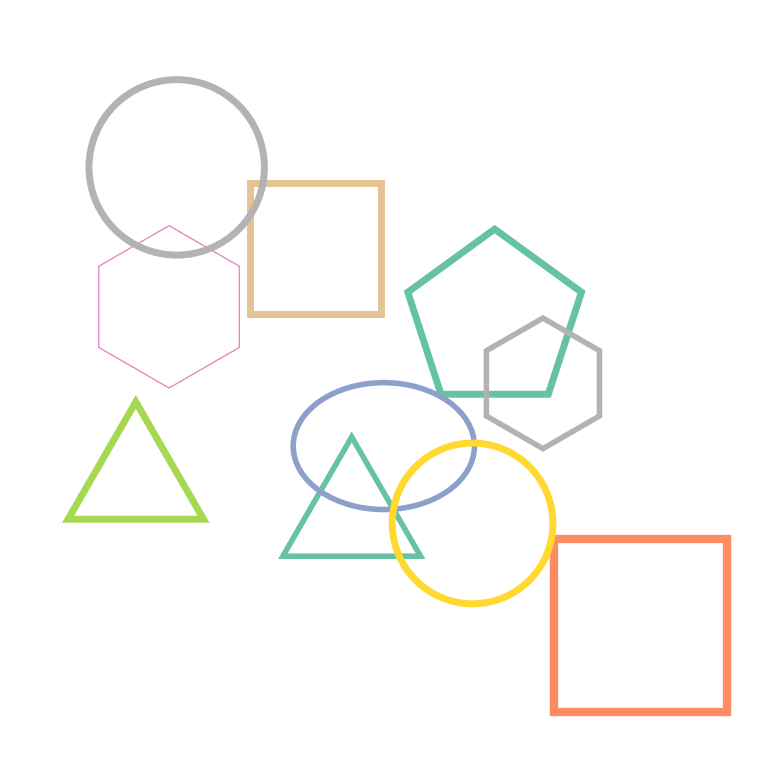[{"shape": "triangle", "thickness": 2, "radius": 0.52, "center": [0.457, 0.329]}, {"shape": "pentagon", "thickness": 2.5, "radius": 0.59, "center": [0.642, 0.584]}, {"shape": "square", "thickness": 3, "radius": 0.56, "center": [0.832, 0.188]}, {"shape": "oval", "thickness": 2, "radius": 0.59, "center": [0.498, 0.421]}, {"shape": "hexagon", "thickness": 0.5, "radius": 0.53, "center": [0.22, 0.602]}, {"shape": "triangle", "thickness": 2.5, "radius": 0.51, "center": [0.176, 0.376]}, {"shape": "circle", "thickness": 2.5, "radius": 0.52, "center": [0.614, 0.32]}, {"shape": "square", "thickness": 2.5, "radius": 0.43, "center": [0.41, 0.678]}, {"shape": "circle", "thickness": 2.5, "radius": 0.57, "center": [0.229, 0.783]}, {"shape": "hexagon", "thickness": 2, "radius": 0.42, "center": [0.705, 0.502]}]